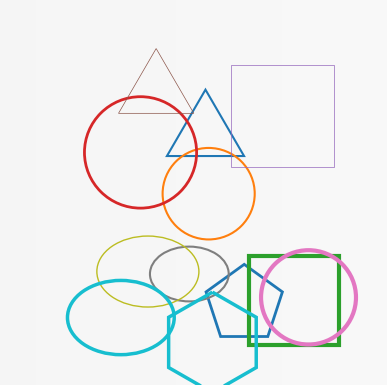[{"shape": "triangle", "thickness": 1.5, "radius": 0.57, "center": [0.53, 0.652]}, {"shape": "pentagon", "thickness": 2, "radius": 0.52, "center": [0.63, 0.21]}, {"shape": "circle", "thickness": 1.5, "radius": 0.59, "center": [0.538, 0.497]}, {"shape": "square", "thickness": 3, "radius": 0.58, "center": [0.759, 0.218]}, {"shape": "circle", "thickness": 2, "radius": 0.72, "center": [0.363, 0.604]}, {"shape": "square", "thickness": 0.5, "radius": 0.66, "center": [0.729, 0.698]}, {"shape": "triangle", "thickness": 0.5, "radius": 0.56, "center": [0.403, 0.762]}, {"shape": "circle", "thickness": 3, "radius": 0.61, "center": [0.796, 0.228]}, {"shape": "oval", "thickness": 1.5, "radius": 0.51, "center": [0.489, 0.288]}, {"shape": "oval", "thickness": 1, "radius": 0.66, "center": [0.382, 0.295]}, {"shape": "oval", "thickness": 2.5, "radius": 0.69, "center": [0.312, 0.175]}, {"shape": "hexagon", "thickness": 2.5, "radius": 0.65, "center": [0.548, 0.111]}]